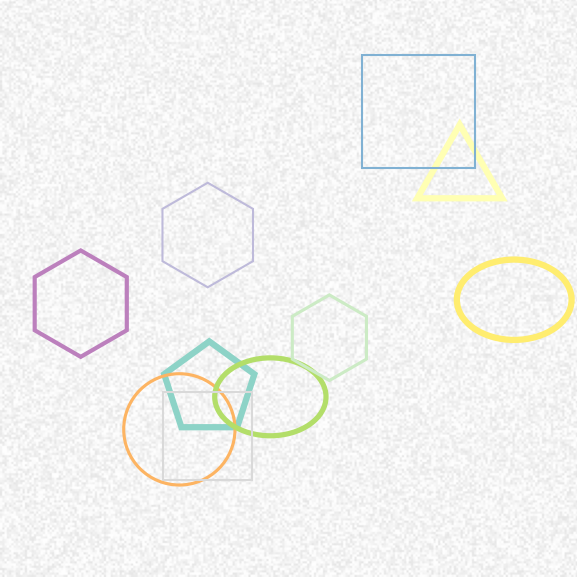[{"shape": "pentagon", "thickness": 3, "radius": 0.41, "center": [0.362, 0.326]}, {"shape": "triangle", "thickness": 3, "radius": 0.42, "center": [0.796, 0.698]}, {"shape": "hexagon", "thickness": 1, "radius": 0.45, "center": [0.36, 0.592]}, {"shape": "square", "thickness": 1, "radius": 0.49, "center": [0.724, 0.807]}, {"shape": "circle", "thickness": 1.5, "radius": 0.48, "center": [0.311, 0.256]}, {"shape": "oval", "thickness": 2.5, "radius": 0.48, "center": [0.468, 0.312]}, {"shape": "square", "thickness": 1, "radius": 0.39, "center": [0.359, 0.244]}, {"shape": "hexagon", "thickness": 2, "radius": 0.46, "center": [0.14, 0.473]}, {"shape": "hexagon", "thickness": 1.5, "radius": 0.37, "center": [0.57, 0.414]}, {"shape": "oval", "thickness": 3, "radius": 0.5, "center": [0.89, 0.48]}]